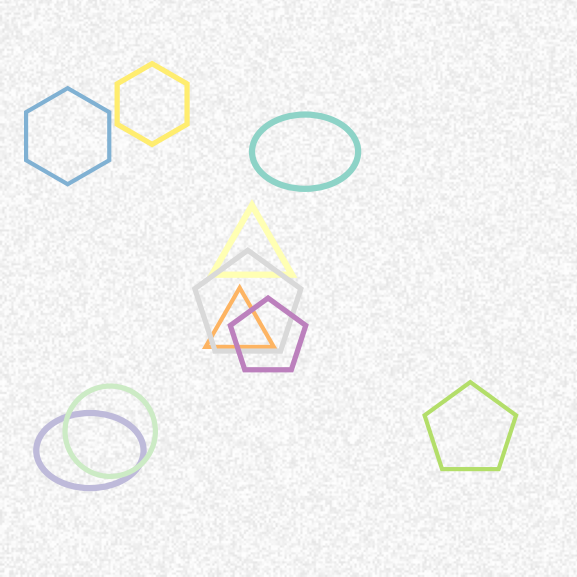[{"shape": "oval", "thickness": 3, "radius": 0.46, "center": [0.528, 0.736]}, {"shape": "triangle", "thickness": 3, "radius": 0.4, "center": [0.436, 0.564]}, {"shape": "oval", "thickness": 3, "radius": 0.46, "center": [0.156, 0.219]}, {"shape": "hexagon", "thickness": 2, "radius": 0.42, "center": [0.117, 0.763]}, {"shape": "triangle", "thickness": 2, "radius": 0.34, "center": [0.415, 0.433]}, {"shape": "pentagon", "thickness": 2, "radius": 0.42, "center": [0.814, 0.254]}, {"shape": "pentagon", "thickness": 2.5, "radius": 0.48, "center": [0.429, 0.469]}, {"shape": "pentagon", "thickness": 2.5, "radius": 0.34, "center": [0.464, 0.414]}, {"shape": "circle", "thickness": 2.5, "radius": 0.39, "center": [0.191, 0.252]}, {"shape": "hexagon", "thickness": 2.5, "radius": 0.35, "center": [0.263, 0.819]}]